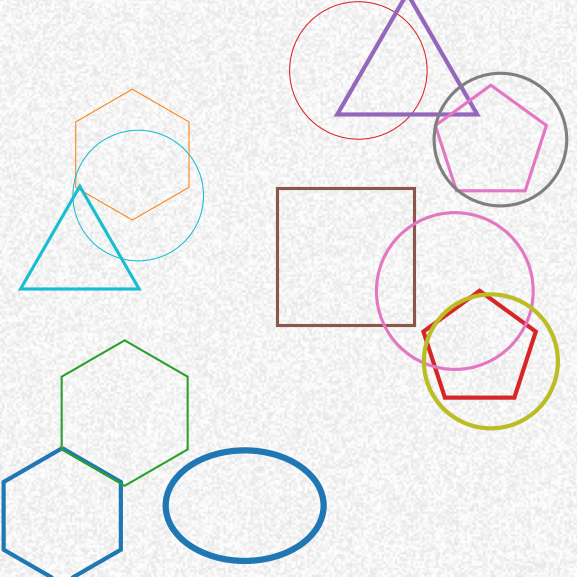[{"shape": "oval", "thickness": 3, "radius": 0.68, "center": [0.424, 0.124]}, {"shape": "hexagon", "thickness": 2, "radius": 0.59, "center": [0.108, 0.106]}, {"shape": "hexagon", "thickness": 0.5, "radius": 0.57, "center": [0.229, 0.731]}, {"shape": "hexagon", "thickness": 1, "radius": 0.63, "center": [0.216, 0.284]}, {"shape": "pentagon", "thickness": 2, "radius": 0.51, "center": [0.831, 0.393]}, {"shape": "circle", "thickness": 0.5, "radius": 0.6, "center": [0.621, 0.877]}, {"shape": "triangle", "thickness": 2, "radius": 0.7, "center": [0.705, 0.871]}, {"shape": "square", "thickness": 1.5, "radius": 0.59, "center": [0.598, 0.554]}, {"shape": "circle", "thickness": 1.5, "radius": 0.68, "center": [0.788, 0.495]}, {"shape": "pentagon", "thickness": 1.5, "radius": 0.51, "center": [0.85, 0.751]}, {"shape": "circle", "thickness": 1.5, "radius": 0.57, "center": [0.867, 0.757]}, {"shape": "circle", "thickness": 2, "radius": 0.58, "center": [0.85, 0.373]}, {"shape": "circle", "thickness": 0.5, "radius": 0.57, "center": [0.239, 0.661]}, {"shape": "triangle", "thickness": 1.5, "radius": 0.59, "center": [0.138, 0.558]}]